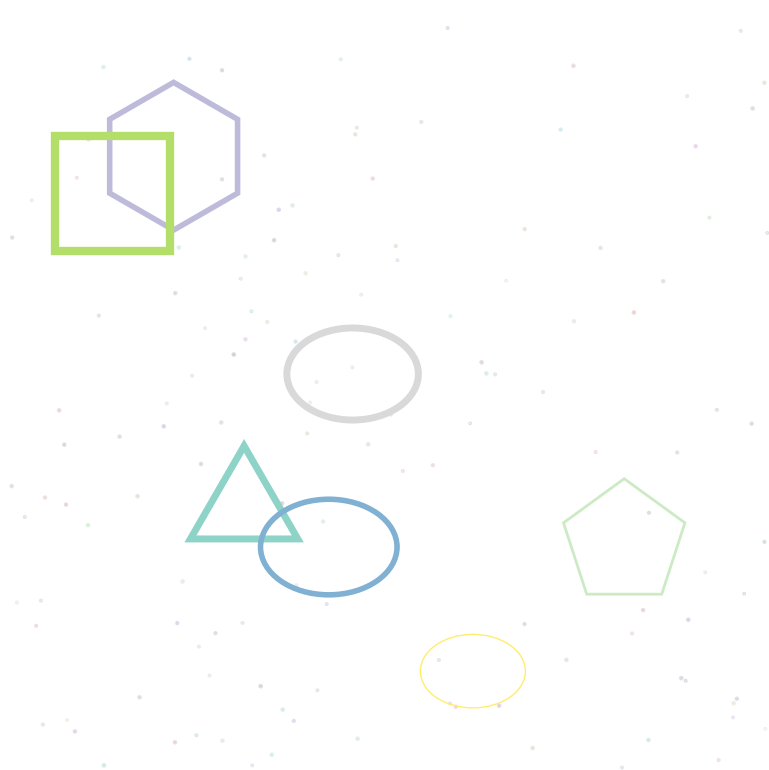[{"shape": "triangle", "thickness": 2.5, "radius": 0.4, "center": [0.317, 0.34]}, {"shape": "hexagon", "thickness": 2, "radius": 0.48, "center": [0.225, 0.797]}, {"shape": "oval", "thickness": 2, "radius": 0.44, "center": [0.427, 0.29]}, {"shape": "square", "thickness": 3, "radius": 0.37, "center": [0.146, 0.749]}, {"shape": "oval", "thickness": 2.5, "radius": 0.43, "center": [0.458, 0.514]}, {"shape": "pentagon", "thickness": 1, "radius": 0.41, "center": [0.811, 0.295]}, {"shape": "oval", "thickness": 0.5, "radius": 0.34, "center": [0.614, 0.128]}]